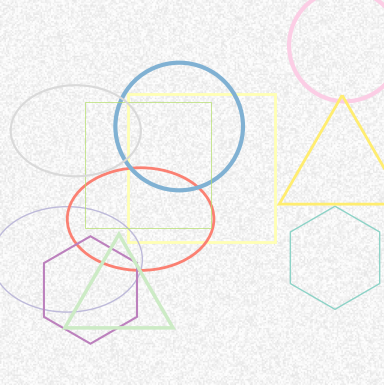[{"shape": "hexagon", "thickness": 1, "radius": 0.67, "center": [0.87, 0.33]}, {"shape": "square", "thickness": 2, "radius": 0.96, "center": [0.522, 0.564]}, {"shape": "oval", "thickness": 1, "radius": 0.98, "center": [0.174, 0.326]}, {"shape": "oval", "thickness": 2, "radius": 0.95, "center": [0.365, 0.431]}, {"shape": "circle", "thickness": 3, "radius": 0.83, "center": [0.465, 0.671]}, {"shape": "square", "thickness": 0.5, "radius": 0.82, "center": [0.384, 0.572]}, {"shape": "circle", "thickness": 3, "radius": 0.73, "center": [0.896, 0.882]}, {"shape": "oval", "thickness": 1.5, "radius": 0.85, "center": [0.197, 0.66]}, {"shape": "hexagon", "thickness": 1.5, "radius": 0.7, "center": [0.235, 0.247]}, {"shape": "triangle", "thickness": 2.5, "radius": 0.81, "center": [0.309, 0.229]}, {"shape": "triangle", "thickness": 2, "radius": 0.94, "center": [0.889, 0.564]}]